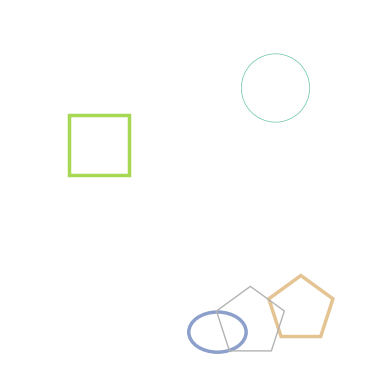[{"shape": "circle", "thickness": 0.5, "radius": 0.44, "center": [0.716, 0.771]}, {"shape": "oval", "thickness": 2.5, "radius": 0.37, "center": [0.565, 0.137]}, {"shape": "square", "thickness": 2.5, "radius": 0.39, "center": [0.257, 0.622]}, {"shape": "pentagon", "thickness": 2.5, "radius": 0.44, "center": [0.781, 0.197]}, {"shape": "pentagon", "thickness": 1, "radius": 0.46, "center": [0.65, 0.164]}]